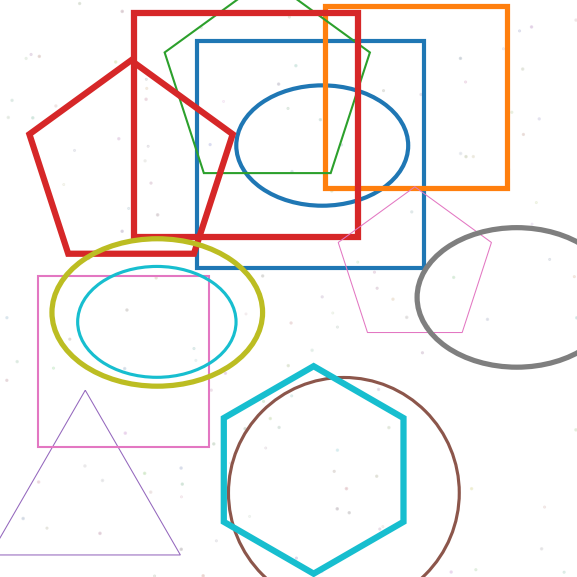[{"shape": "square", "thickness": 2, "radius": 0.98, "center": [0.537, 0.731]}, {"shape": "oval", "thickness": 2, "radius": 0.74, "center": [0.558, 0.747]}, {"shape": "square", "thickness": 2.5, "radius": 0.79, "center": [0.72, 0.831]}, {"shape": "pentagon", "thickness": 1, "radius": 0.93, "center": [0.463, 0.851]}, {"shape": "square", "thickness": 3, "radius": 0.97, "center": [0.426, 0.782]}, {"shape": "pentagon", "thickness": 3, "radius": 0.93, "center": [0.227, 0.709]}, {"shape": "triangle", "thickness": 0.5, "radius": 0.95, "center": [0.148, 0.133]}, {"shape": "circle", "thickness": 1.5, "radius": 1.0, "center": [0.595, 0.146]}, {"shape": "pentagon", "thickness": 0.5, "radius": 0.7, "center": [0.718, 0.536]}, {"shape": "square", "thickness": 1, "radius": 0.74, "center": [0.214, 0.373]}, {"shape": "oval", "thickness": 2.5, "radius": 0.86, "center": [0.895, 0.484]}, {"shape": "oval", "thickness": 2.5, "radius": 0.91, "center": [0.272, 0.458]}, {"shape": "hexagon", "thickness": 3, "radius": 0.9, "center": [0.543, 0.185]}, {"shape": "oval", "thickness": 1.5, "radius": 0.69, "center": [0.272, 0.442]}]